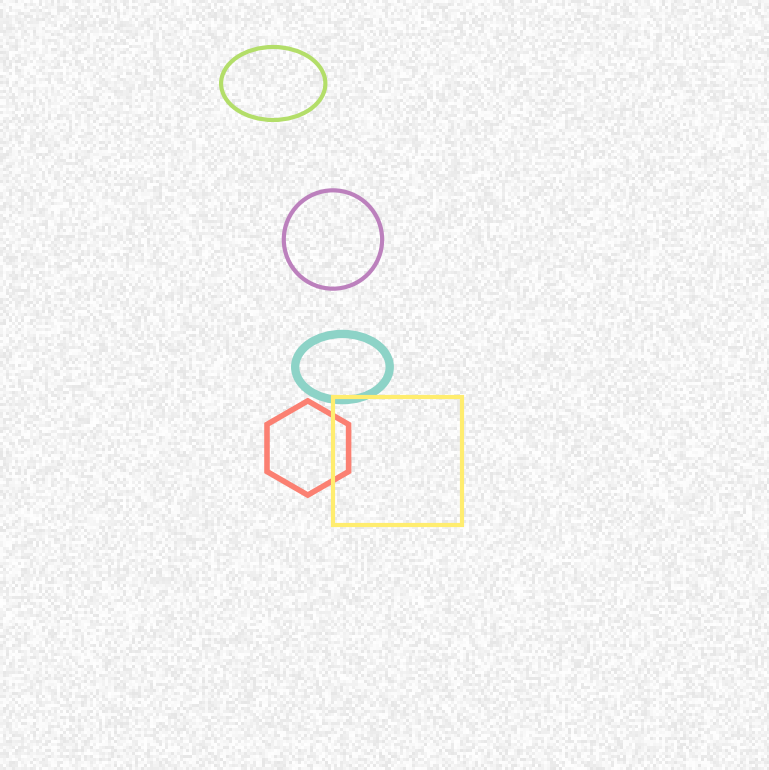[{"shape": "oval", "thickness": 3, "radius": 0.31, "center": [0.445, 0.523]}, {"shape": "hexagon", "thickness": 2, "radius": 0.31, "center": [0.4, 0.418]}, {"shape": "oval", "thickness": 1.5, "radius": 0.34, "center": [0.355, 0.892]}, {"shape": "circle", "thickness": 1.5, "radius": 0.32, "center": [0.432, 0.689]}, {"shape": "square", "thickness": 1.5, "radius": 0.42, "center": [0.516, 0.401]}]